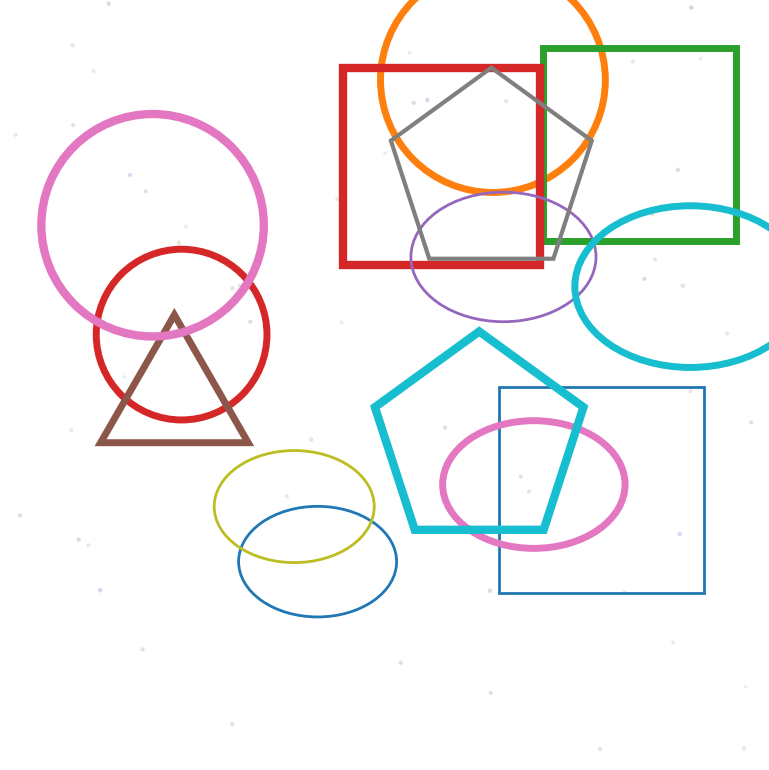[{"shape": "oval", "thickness": 1, "radius": 0.51, "center": [0.412, 0.271]}, {"shape": "square", "thickness": 1, "radius": 0.67, "center": [0.781, 0.363]}, {"shape": "circle", "thickness": 2.5, "radius": 0.73, "center": [0.64, 0.896]}, {"shape": "square", "thickness": 2.5, "radius": 0.62, "center": [0.83, 0.812]}, {"shape": "circle", "thickness": 2.5, "radius": 0.55, "center": [0.236, 0.565]}, {"shape": "square", "thickness": 3, "radius": 0.64, "center": [0.573, 0.784]}, {"shape": "oval", "thickness": 1, "radius": 0.6, "center": [0.654, 0.666]}, {"shape": "triangle", "thickness": 2.5, "radius": 0.55, "center": [0.226, 0.48]}, {"shape": "oval", "thickness": 2.5, "radius": 0.59, "center": [0.693, 0.371]}, {"shape": "circle", "thickness": 3, "radius": 0.72, "center": [0.198, 0.707]}, {"shape": "pentagon", "thickness": 1.5, "radius": 0.69, "center": [0.638, 0.775]}, {"shape": "oval", "thickness": 1, "radius": 0.52, "center": [0.382, 0.342]}, {"shape": "oval", "thickness": 2.5, "radius": 0.75, "center": [0.897, 0.628]}, {"shape": "pentagon", "thickness": 3, "radius": 0.71, "center": [0.622, 0.427]}]